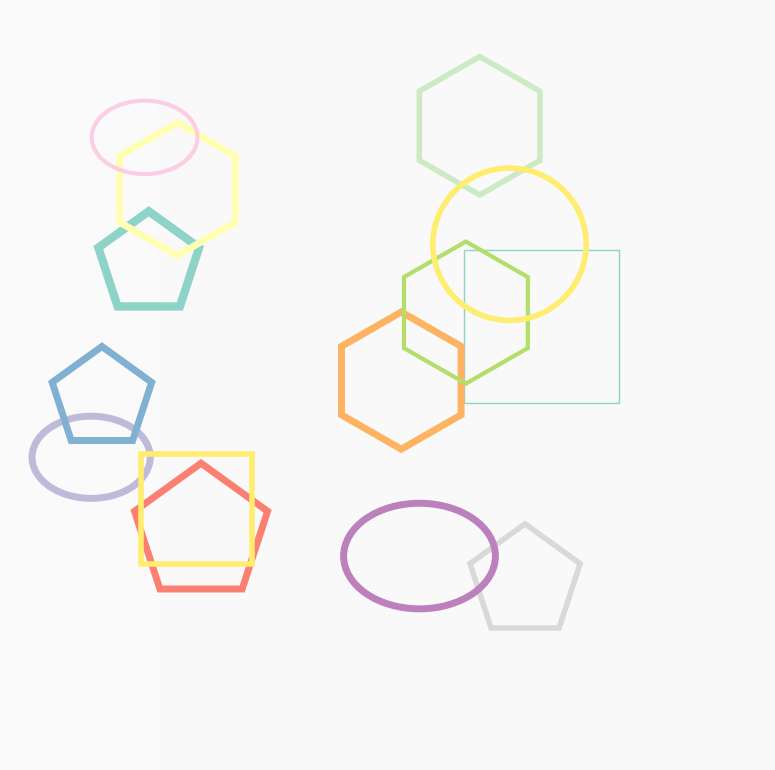[{"shape": "square", "thickness": 0.5, "radius": 0.5, "center": [0.699, 0.576]}, {"shape": "pentagon", "thickness": 3, "radius": 0.34, "center": [0.192, 0.657]}, {"shape": "hexagon", "thickness": 2.5, "radius": 0.43, "center": [0.229, 0.754]}, {"shape": "oval", "thickness": 2.5, "radius": 0.38, "center": [0.118, 0.406]}, {"shape": "pentagon", "thickness": 2.5, "radius": 0.45, "center": [0.259, 0.308]}, {"shape": "pentagon", "thickness": 2.5, "radius": 0.34, "center": [0.132, 0.483]}, {"shape": "hexagon", "thickness": 2.5, "radius": 0.45, "center": [0.518, 0.506]}, {"shape": "hexagon", "thickness": 1.5, "radius": 0.46, "center": [0.601, 0.594]}, {"shape": "oval", "thickness": 1.5, "radius": 0.34, "center": [0.187, 0.822]}, {"shape": "pentagon", "thickness": 2, "radius": 0.37, "center": [0.677, 0.245]}, {"shape": "oval", "thickness": 2.5, "radius": 0.49, "center": [0.541, 0.278]}, {"shape": "hexagon", "thickness": 2, "radius": 0.45, "center": [0.619, 0.837]}, {"shape": "square", "thickness": 2, "radius": 0.36, "center": [0.254, 0.339]}, {"shape": "circle", "thickness": 2, "radius": 0.49, "center": [0.657, 0.683]}]